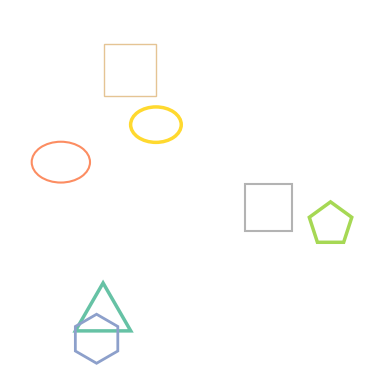[{"shape": "triangle", "thickness": 2.5, "radius": 0.41, "center": [0.268, 0.182]}, {"shape": "oval", "thickness": 1.5, "radius": 0.38, "center": [0.158, 0.579]}, {"shape": "hexagon", "thickness": 2, "radius": 0.32, "center": [0.251, 0.12]}, {"shape": "pentagon", "thickness": 2.5, "radius": 0.29, "center": [0.859, 0.418]}, {"shape": "oval", "thickness": 2.5, "radius": 0.33, "center": [0.405, 0.676]}, {"shape": "square", "thickness": 1, "radius": 0.34, "center": [0.339, 0.818]}, {"shape": "square", "thickness": 1.5, "radius": 0.3, "center": [0.697, 0.46]}]